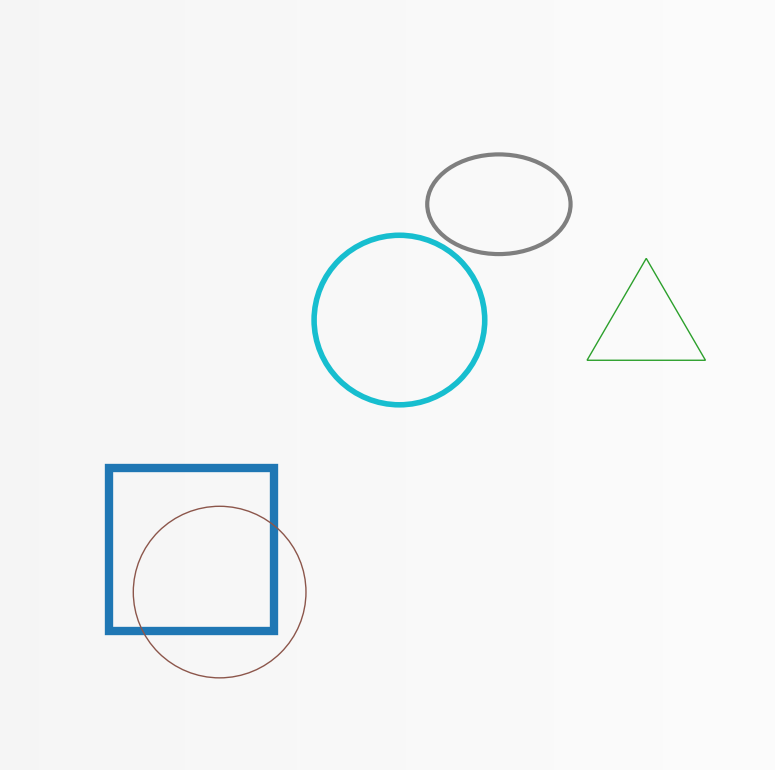[{"shape": "square", "thickness": 3, "radius": 0.53, "center": [0.247, 0.286]}, {"shape": "triangle", "thickness": 0.5, "radius": 0.44, "center": [0.834, 0.576]}, {"shape": "circle", "thickness": 0.5, "radius": 0.56, "center": [0.283, 0.231]}, {"shape": "oval", "thickness": 1.5, "radius": 0.46, "center": [0.644, 0.735]}, {"shape": "circle", "thickness": 2, "radius": 0.55, "center": [0.515, 0.584]}]